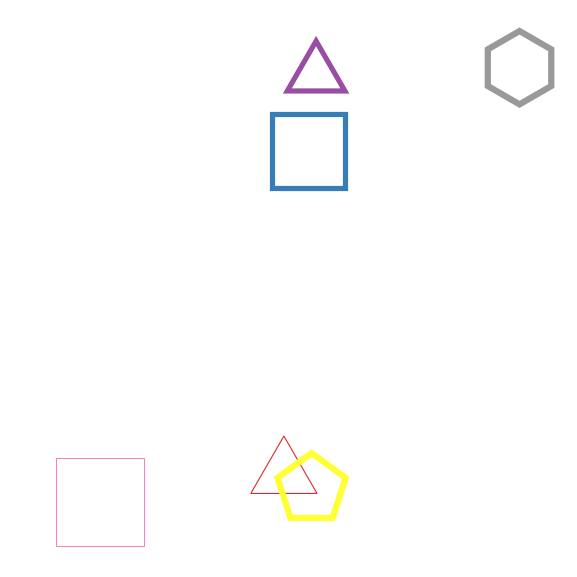[{"shape": "triangle", "thickness": 0.5, "radius": 0.33, "center": [0.492, 0.178]}, {"shape": "square", "thickness": 2.5, "radius": 0.32, "center": [0.534, 0.738]}, {"shape": "triangle", "thickness": 2.5, "radius": 0.29, "center": [0.547, 0.87]}, {"shape": "pentagon", "thickness": 3, "radius": 0.31, "center": [0.539, 0.153]}, {"shape": "square", "thickness": 0.5, "radius": 0.38, "center": [0.173, 0.129]}, {"shape": "hexagon", "thickness": 3, "radius": 0.32, "center": [0.9, 0.882]}]